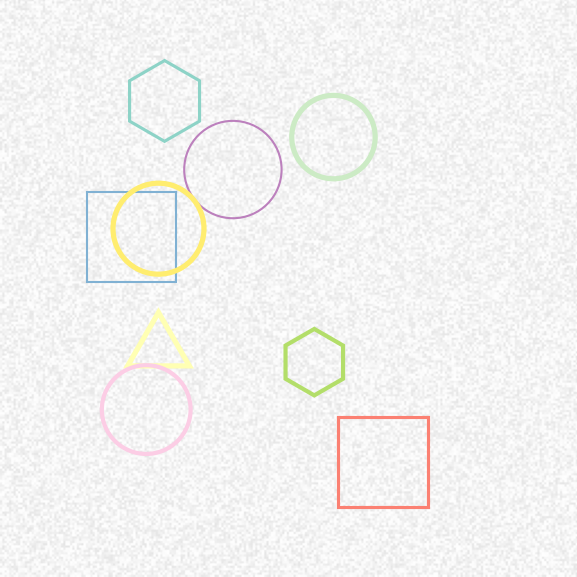[{"shape": "hexagon", "thickness": 1.5, "radius": 0.35, "center": [0.285, 0.824]}, {"shape": "triangle", "thickness": 2.5, "radius": 0.31, "center": [0.274, 0.396]}, {"shape": "square", "thickness": 1.5, "radius": 0.39, "center": [0.663, 0.2]}, {"shape": "square", "thickness": 1, "radius": 0.39, "center": [0.228, 0.588]}, {"shape": "hexagon", "thickness": 2, "radius": 0.29, "center": [0.544, 0.372]}, {"shape": "circle", "thickness": 2, "radius": 0.38, "center": [0.253, 0.29]}, {"shape": "circle", "thickness": 1, "radius": 0.42, "center": [0.403, 0.706]}, {"shape": "circle", "thickness": 2.5, "radius": 0.36, "center": [0.577, 0.762]}, {"shape": "circle", "thickness": 2.5, "radius": 0.39, "center": [0.274, 0.603]}]